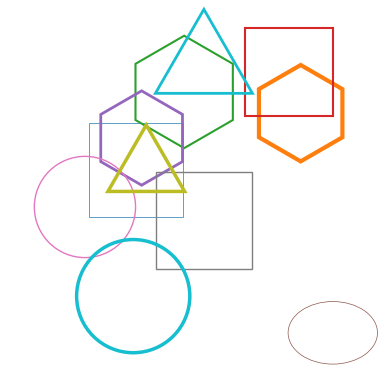[{"shape": "square", "thickness": 0.5, "radius": 0.61, "center": [0.353, 0.558]}, {"shape": "hexagon", "thickness": 3, "radius": 0.63, "center": [0.781, 0.706]}, {"shape": "hexagon", "thickness": 1.5, "radius": 0.73, "center": [0.478, 0.761]}, {"shape": "square", "thickness": 1.5, "radius": 0.57, "center": [0.751, 0.813]}, {"shape": "hexagon", "thickness": 2, "radius": 0.61, "center": [0.368, 0.642]}, {"shape": "oval", "thickness": 0.5, "radius": 0.58, "center": [0.864, 0.136]}, {"shape": "circle", "thickness": 1, "radius": 0.66, "center": [0.221, 0.462]}, {"shape": "square", "thickness": 1, "radius": 0.63, "center": [0.53, 0.427]}, {"shape": "triangle", "thickness": 2.5, "radius": 0.57, "center": [0.38, 0.56]}, {"shape": "circle", "thickness": 2.5, "radius": 0.74, "center": [0.346, 0.231]}, {"shape": "triangle", "thickness": 2, "radius": 0.73, "center": [0.53, 0.83]}]